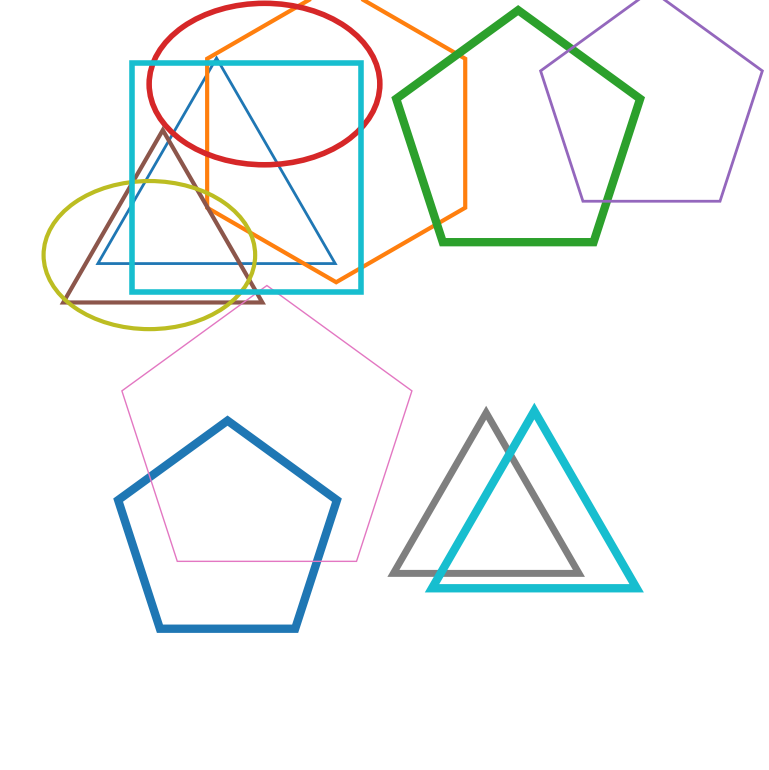[{"shape": "triangle", "thickness": 1, "radius": 0.89, "center": [0.281, 0.747]}, {"shape": "pentagon", "thickness": 3, "radius": 0.75, "center": [0.296, 0.304]}, {"shape": "hexagon", "thickness": 1.5, "radius": 0.97, "center": [0.437, 0.827]}, {"shape": "pentagon", "thickness": 3, "radius": 0.83, "center": [0.673, 0.82]}, {"shape": "oval", "thickness": 2, "radius": 0.75, "center": [0.343, 0.891]}, {"shape": "pentagon", "thickness": 1, "radius": 0.76, "center": [0.846, 0.861]}, {"shape": "triangle", "thickness": 1.5, "radius": 0.75, "center": [0.211, 0.682]}, {"shape": "pentagon", "thickness": 0.5, "radius": 0.99, "center": [0.347, 0.431]}, {"shape": "triangle", "thickness": 2.5, "radius": 0.7, "center": [0.631, 0.325]}, {"shape": "oval", "thickness": 1.5, "radius": 0.69, "center": [0.194, 0.669]}, {"shape": "square", "thickness": 2, "radius": 0.74, "center": [0.321, 0.77]}, {"shape": "triangle", "thickness": 3, "radius": 0.77, "center": [0.694, 0.313]}]